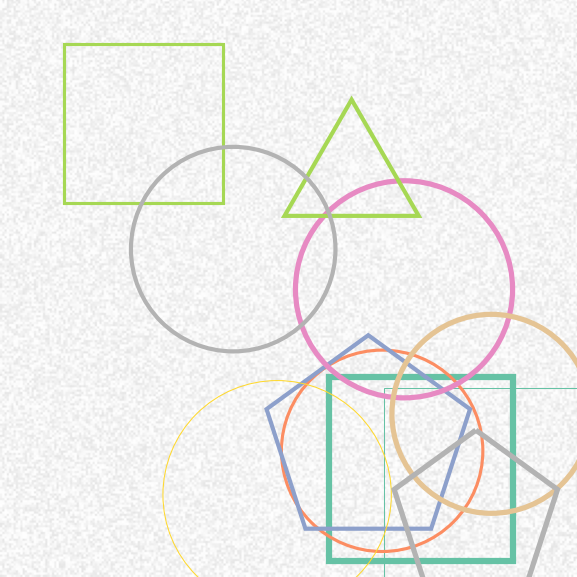[{"shape": "square", "thickness": 0.5, "radius": 0.9, "center": [0.845, 0.148]}, {"shape": "square", "thickness": 3, "radius": 0.8, "center": [0.729, 0.187]}, {"shape": "circle", "thickness": 1.5, "radius": 0.87, "center": [0.662, 0.219]}, {"shape": "pentagon", "thickness": 2, "radius": 0.93, "center": [0.638, 0.233]}, {"shape": "circle", "thickness": 2.5, "radius": 0.94, "center": [0.7, 0.498]}, {"shape": "square", "thickness": 1.5, "radius": 0.69, "center": [0.248, 0.785]}, {"shape": "triangle", "thickness": 2, "radius": 0.67, "center": [0.609, 0.692]}, {"shape": "circle", "thickness": 0.5, "radius": 0.99, "center": [0.48, 0.142]}, {"shape": "circle", "thickness": 2.5, "radius": 0.86, "center": [0.851, 0.283]}, {"shape": "pentagon", "thickness": 2.5, "radius": 0.74, "center": [0.824, 0.106]}, {"shape": "circle", "thickness": 2, "radius": 0.89, "center": [0.404, 0.568]}]